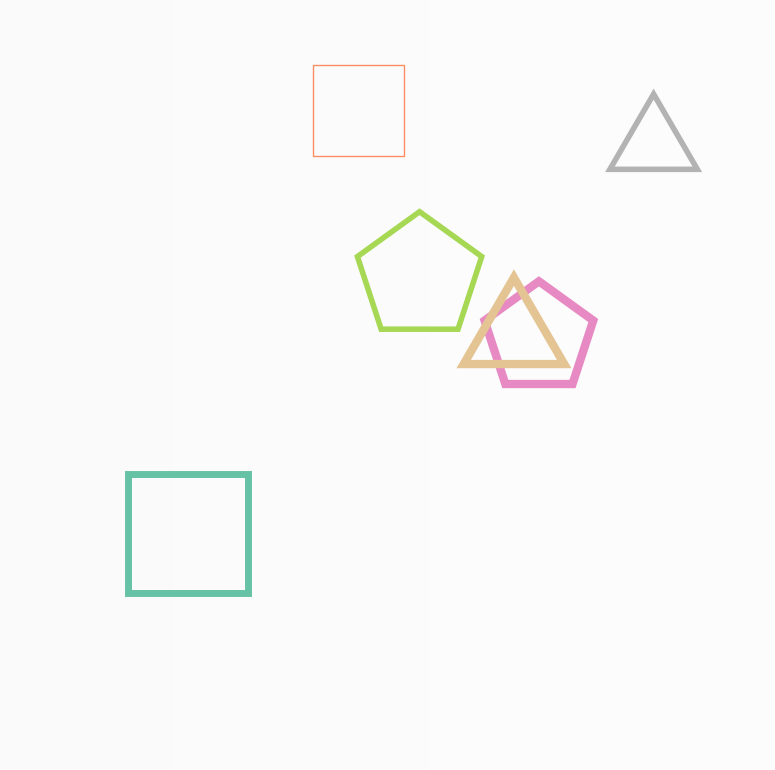[{"shape": "square", "thickness": 2.5, "radius": 0.39, "center": [0.242, 0.307]}, {"shape": "square", "thickness": 0.5, "radius": 0.3, "center": [0.462, 0.857]}, {"shape": "pentagon", "thickness": 3, "radius": 0.37, "center": [0.695, 0.561]}, {"shape": "pentagon", "thickness": 2, "radius": 0.42, "center": [0.541, 0.641]}, {"shape": "triangle", "thickness": 3, "radius": 0.37, "center": [0.663, 0.565]}, {"shape": "triangle", "thickness": 2, "radius": 0.33, "center": [0.843, 0.813]}]